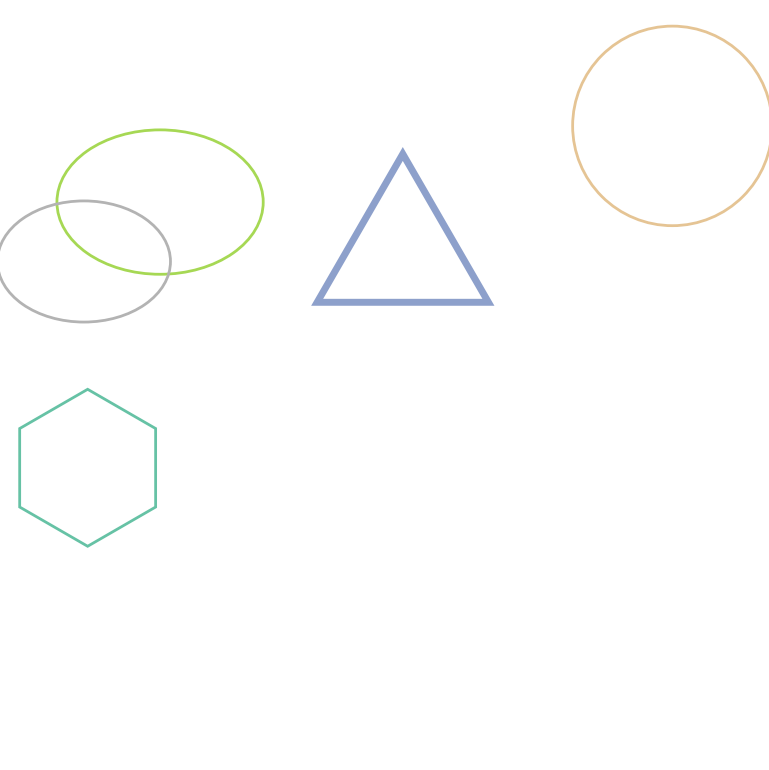[{"shape": "hexagon", "thickness": 1, "radius": 0.51, "center": [0.114, 0.392]}, {"shape": "triangle", "thickness": 2.5, "radius": 0.64, "center": [0.523, 0.672]}, {"shape": "oval", "thickness": 1, "radius": 0.67, "center": [0.208, 0.738]}, {"shape": "circle", "thickness": 1, "radius": 0.65, "center": [0.873, 0.836]}, {"shape": "oval", "thickness": 1, "radius": 0.56, "center": [0.109, 0.66]}]